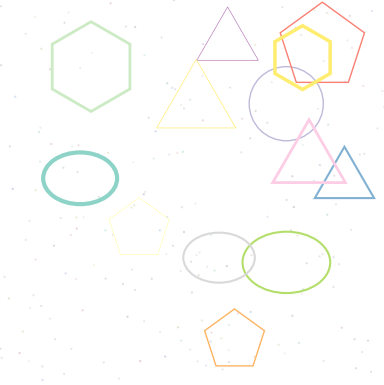[{"shape": "oval", "thickness": 3, "radius": 0.48, "center": [0.208, 0.537]}, {"shape": "pentagon", "thickness": 0.5, "radius": 0.41, "center": [0.361, 0.405]}, {"shape": "circle", "thickness": 1, "radius": 0.48, "center": [0.744, 0.731]}, {"shape": "pentagon", "thickness": 1, "radius": 0.58, "center": [0.837, 0.879]}, {"shape": "triangle", "thickness": 1.5, "radius": 0.44, "center": [0.895, 0.53]}, {"shape": "pentagon", "thickness": 1, "radius": 0.41, "center": [0.609, 0.116]}, {"shape": "oval", "thickness": 1.5, "radius": 0.57, "center": [0.744, 0.319]}, {"shape": "triangle", "thickness": 2, "radius": 0.54, "center": [0.803, 0.58]}, {"shape": "oval", "thickness": 1.5, "radius": 0.46, "center": [0.569, 0.331]}, {"shape": "triangle", "thickness": 0.5, "radius": 0.46, "center": [0.591, 0.89]}, {"shape": "hexagon", "thickness": 2, "radius": 0.58, "center": [0.236, 0.827]}, {"shape": "triangle", "thickness": 0.5, "radius": 0.59, "center": [0.51, 0.727]}, {"shape": "hexagon", "thickness": 2.5, "radius": 0.41, "center": [0.786, 0.85]}]